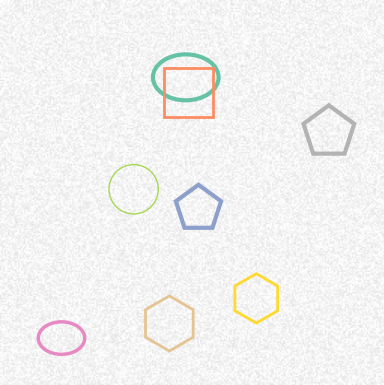[{"shape": "oval", "thickness": 3, "radius": 0.43, "center": [0.483, 0.799]}, {"shape": "square", "thickness": 2, "radius": 0.32, "center": [0.49, 0.76]}, {"shape": "pentagon", "thickness": 3, "radius": 0.31, "center": [0.516, 0.458]}, {"shape": "oval", "thickness": 2.5, "radius": 0.3, "center": [0.16, 0.122]}, {"shape": "circle", "thickness": 1, "radius": 0.32, "center": [0.347, 0.508]}, {"shape": "hexagon", "thickness": 2, "radius": 0.32, "center": [0.666, 0.225]}, {"shape": "hexagon", "thickness": 2, "radius": 0.36, "center": [0.44, 0.16]}, {"shape": "pentagon", "thickness": 3, "radius": 0.35, "center": [0.854, 0.657]}]